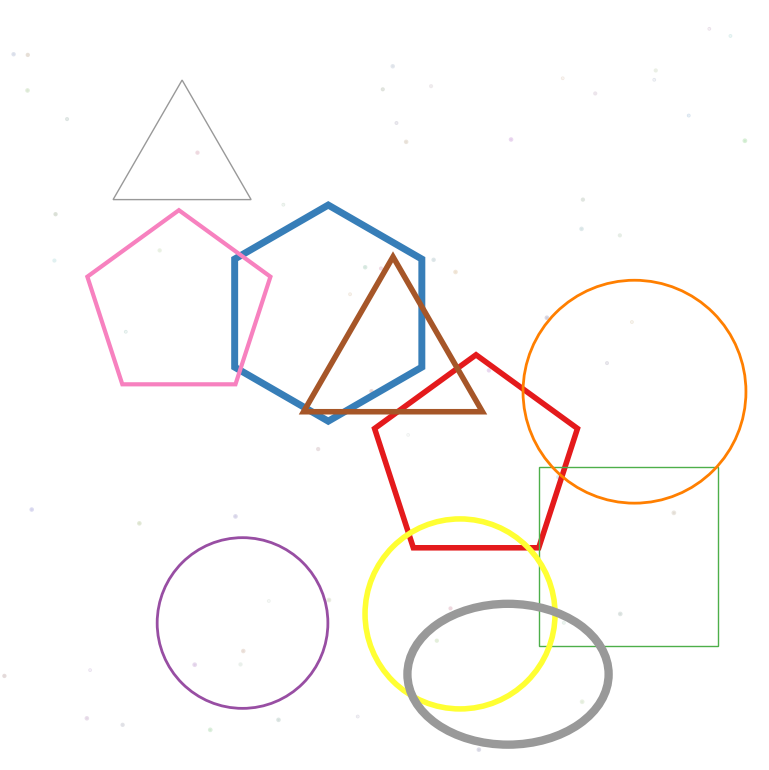[{"shape": "pentagon", "thickness": 2, "radius": 0.69, "center": [0.618, 0.401]}, {"shape": "hexagon", "thickness": 2.5, "radius": 0.7, "center": [0.426, 0.593]}, {"shape": "square", "thickness": 0.5, "radius": 0.58, "center": [0.816, 0.277]}, {"shape": "circle", "thickness": 1, "radius": 0.55, "center": [0.315, 0.191]}, {"shape": "circle", "thickness": 1, "radius": 0.72, "center": [0.824, 0.491]}, {"shape": "circle", "thickness": 2, "radius": 0.62, "center": [0.597, 0.203]}, {"shape": "triangle", "thickness": 2, "radius": 0.67, "center": [0.51, 0.532]}, {"shape": "pentagon", "thickness": 1.5, "radius": 0.63, "center": [0.232, 0.602]}, {"shape": "triangle", "thickness": 0.5, "radius": 0.52, "center": [0.236, 0.793]}, {"shape": "oval", "thickness": 3, "radius": 0.65, "center": [0.66, 0.124]}]